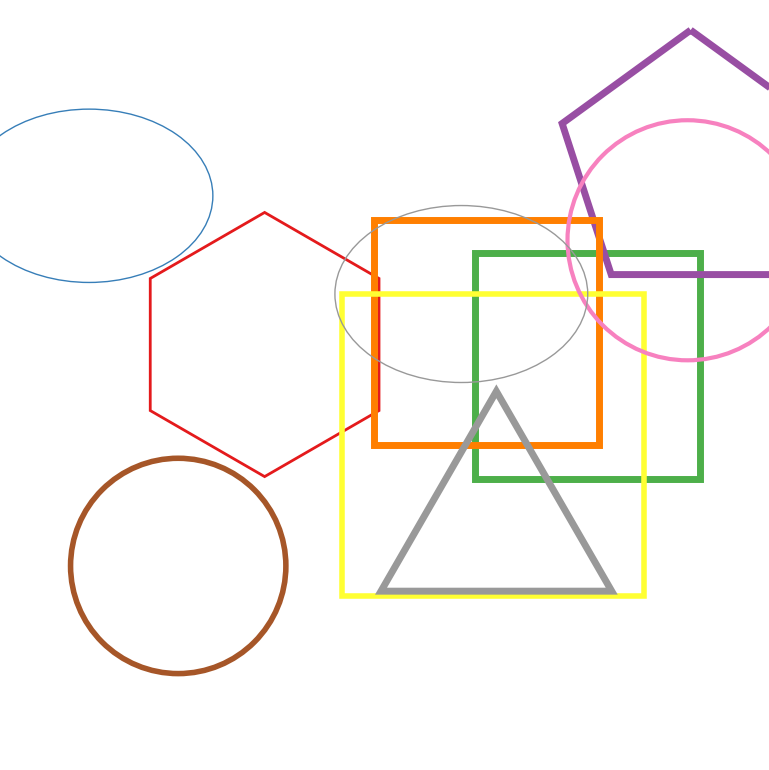[{"shape": "hexagon", "thickness": 1, "radius": 0.86, "center": [0.344, 0.553]}, {"shape": "oval", "thickness": 0.5, "radius": 0.8, "center": [0.116, 0.746]}, {"shape": "square", "thickness": 2.5, "radius": 0.73, "center": [0.763, 0.524]}, {"shape": "pentagon", "thickness": 2.5, "radius": 0.88, "center": [0.897, 0.785]}, {"shape": "square", "thickness": 2.5, "radius": 0.73, "center": [0.632, 0.568]}, {"shape": "square", "thickness": 2, "radius": 0.98, "center": [0.64, 0.423]}, {"shape": "circle", "thickness": 2, "radius": 0.7, "center": [0.231, 0.265]}, {"shape": "circle", "thickness": 1.5, "radius": 0.78, "center": [0.893, 0.688]}, {"shape": "oval", "thickness": 0.5, "radius": 0.82, "center": [0.599, 0.618]}, {"shape": "triangle", "thickness": 2.5, "radius": 0.87, "center": [0.645, 0.319]}]